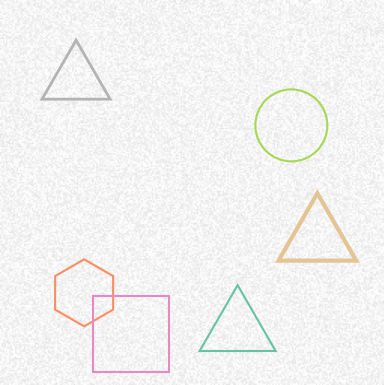[{"shape": "triangle", "thickness": 1.5, "radius": 0.57, "center": [0.617, 0.145]}, {"shape": "hexagon", "thickness": 1.5, "radius": 0.44, "center": [0.219, 0.239]}, {"shape": "square", "thickness": 1.5, "radius": 0.49, "center": [0.34, 0.133]}, {"shape": "circle", "thickness": 1.5, "radius": 0.47, "center": [0.757, 0.674]}, {"shape": "triangle", "thickness": 3, "radius": 0.58, "center": [0.824, 0.381]}, {"shape": "triangle", "thickness": 2, "radius": 0.51, "center": [0.198, 0.793]}]